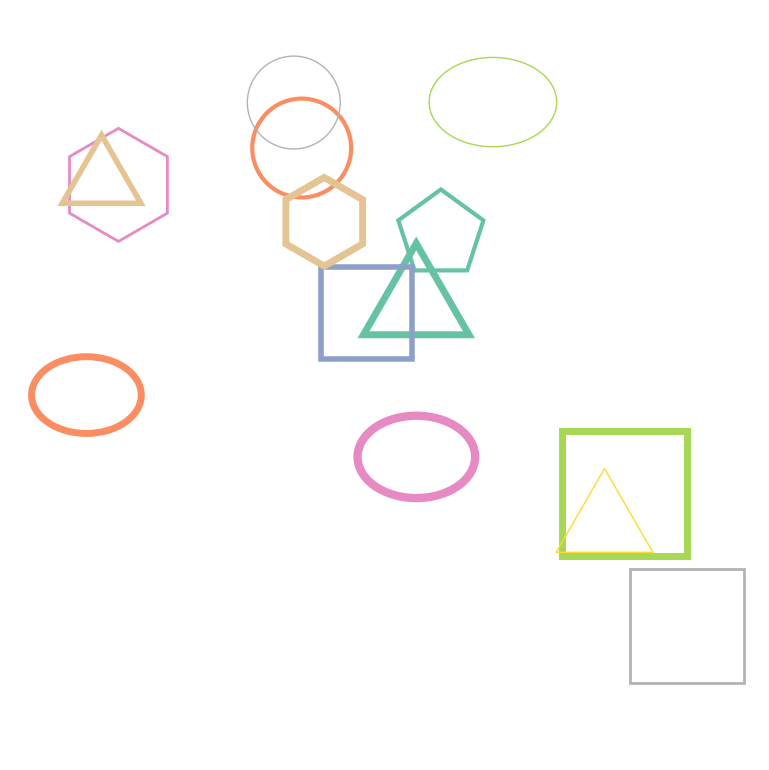[{"shape": "triangle", "thickness": 2.5, "radius": 0.4, "center": [0.541, 0.605]}, {"shape": "pentagon", "thickness": 1.5, "radius": 0.29, "center": [0.573, 0.696]}, {"shape": "circle", "thickness": 1.5, "radius": 0.32, "center": [0.392, 0.808]}, {"shape": "oval", "thickness": 2.5, "radius": 0.36, "center": [0.112, 0.487]}, {"shape": "square", "thickness": 2, "radius": 0.3, "center": [0.476, 0.594]}, {"shape": "oval", "thickness": 3, "radius": 0.38, "center": [0.541, 0.407]}, {"shape": "hexagon", "thickness": 1, "radius": 0.37, "center": [0.154, 0.76]}, {"shape": "square", "thickness": 2.5, "radius": 0.41, "center": [0.811, 0.359]}, {"shape": "oval", "thickness": 0.5, "radius": 0.41, "center": [0.64, 0.867]}, {"shape": "triangle", "thickness": 0.5, "radius": 0.36, "center": [0.785, 0.319]}, {"shape": "hexagon", "thickness": 2.5, "radius": 0.29, "center": [0.421, 0.712]}, {"shape": "triangle", "thickness": 2, "radius": 0.29, "center": [0.132, 0.765]}, {"shape": "circle", "thickness": 0.5, "radius": 0.3, "center": [0.382, 0.867]}, {"shape": "square", "thickness": 1, "radius": 0.37, "center": [0.892, 0.187]}]